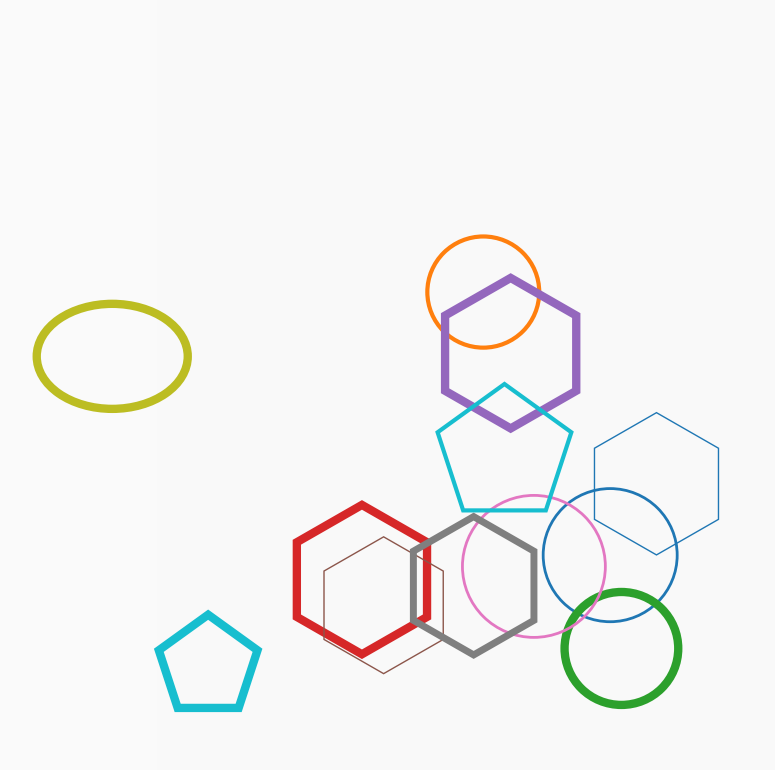[{"shape": "hexagon", "thickness": 0.5, "radius": 0.46, "center": [0.847, 0.372]}, {"shape": "circle", "thickness": 1, "radius": 0.43, "center": [0.787, 0.279]}, {"shape": "circle", "thickness": 1.5, "radius": 0.36, "center": [0.624, 0.621]}, {"shape": "circle", "thickness": 3, "radius": 0.37, "center": [0.802, 0.158]}, {"shape": "hexagon", "thickness": 3, "radius": 0.48, "center": [0.467, 0.247]}, {"shape": "hexagon", "thickness": 3, "radius": 0.49, "center": [0.659, 0.541]}, {"shape": "hexagon", "thickness": 0.5, "radius": 0.44, "center": [0.495, 0.214]}, {"shape": "circle", "thickness": 1, "radius": 0.46, "center": [0.689, 0.264]}, {"shape": "hexagon", "thickness": 2.5, "radius": 0.45, "center": [0.611, 0.239]}, {"shape": "oval", "thickness": 3, "radius": 0.49, "center": [0.145, 0.537]}, {"shape": "pentagon", "thickness": 3, "radius": 0.33, "center": [0.269, 0.135]}, {"shape": "pentagon", "thickness": 1.5, "radius": 0.45, "center": [0.651, 0.411]}]